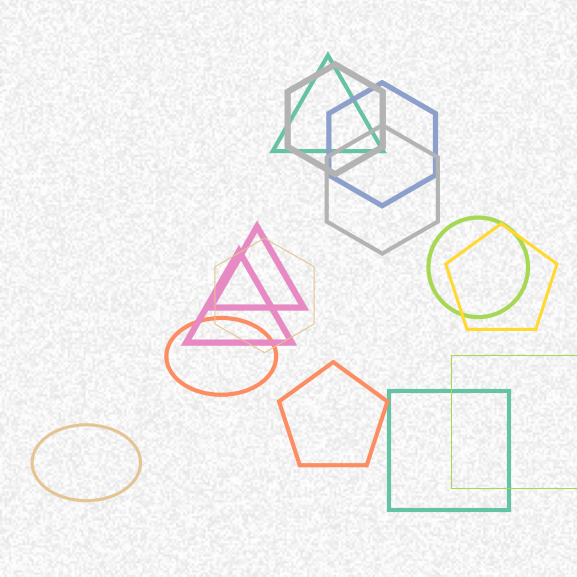[{"shape": "square", "thickness": 2, "radius": 0.52, "center": [0.777, 0.219]}, {"shape": "triangle", "thickness": 2, "radius": 0.55, "center": [0.568, 0.793]}, {"shape": "pentagon", "thickness": 2, "radius": 0.49, "center": [0.577, 0.273]}, {"shape": "oval", "thickness": 2, "radius": 0.48, "center": [0.383, 0.382]}, {"shape": "hexagon", "thickness": 2.5, "radius": 0.53, "center": [0.662, 0.749]}, {"shape": "triangle", "thickness": 3, "radius": 0.53, "center": [0.414, 0.459]}, {"shape": "triangle", "thickness": 3, "radius": 0.47, "center": [0.445, 0.513]}, {"shape": "square", "thickness": 0.5, "radius": 0.58, "center": [0.896, 0.269]}, {"shape": "circle", "thickness": 2, "radius": 0.43, "center": [0.828, 0.536]}, {"shape": "pentagon", "thickness": 1.5, "radius": 0.51, "center": [0.868, 0.511]}, {"shape": "hexagon", "thickness": 0.5, "radius": 0.5, "center": [0.458, 0.488]}, {"shape": "oval", "thickness": 1.5, "radius": 0.47, "center": [0.149, 0.198]}, {"shape": "hexagon", "thickness": 2, "radius": 0.56, "center": [0.662, 0.671]}, {"shape": "hexagon", "thickness": 3, "radius": 0.48, "center": [0.58, 0.793]}]